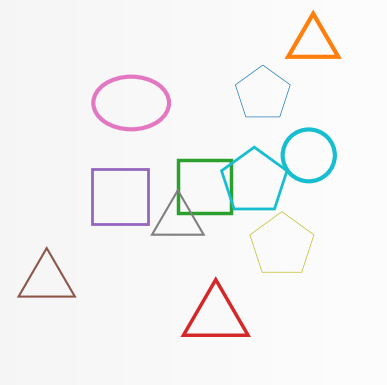[{"shape": "pentagon", "thickness": 0.5, "radius": 0.37, "center": [0.678, 0.757]}, {"shape": "triangle", "thickness": 3, "radius": 0.37, "center": [0.808, 0.89]}, {"shape": "square", "thickness": 2.5, "radius": 0.34, "center": [0.528, 0.515]}, {"shape": "triangle", "thickness": 2.5, "radius": 0.48, "center": [0.557, 0.177]}, {"shape": "square", "thickness": 2, "radius": 0.36, "center": [0.309, 0.489]}, {"shape": "triangle", "thickness": 1.5, "radius": 0.42, "center": [0.121, 0.272]}, {"shape": "oval", "thickness": 3, "radius": 0.49, "center": [0.339, 0.733]}, {"shape": "triangle", "thickness": 1.5, "radius": 0.38, "center": [0.459, 0.429]}, {"shape": "pentagon", "thickness": 0.5, "radius": 0.43, "center": [0.728, 0.363]}, {"shape": "circle", "thickness": 3, "radius": 0.34, "center": [0.797, 0.596]}, {"shape": "pentagon", "thickness": 2, "radius": 0.44, "center": [0.656, 0.529]}]